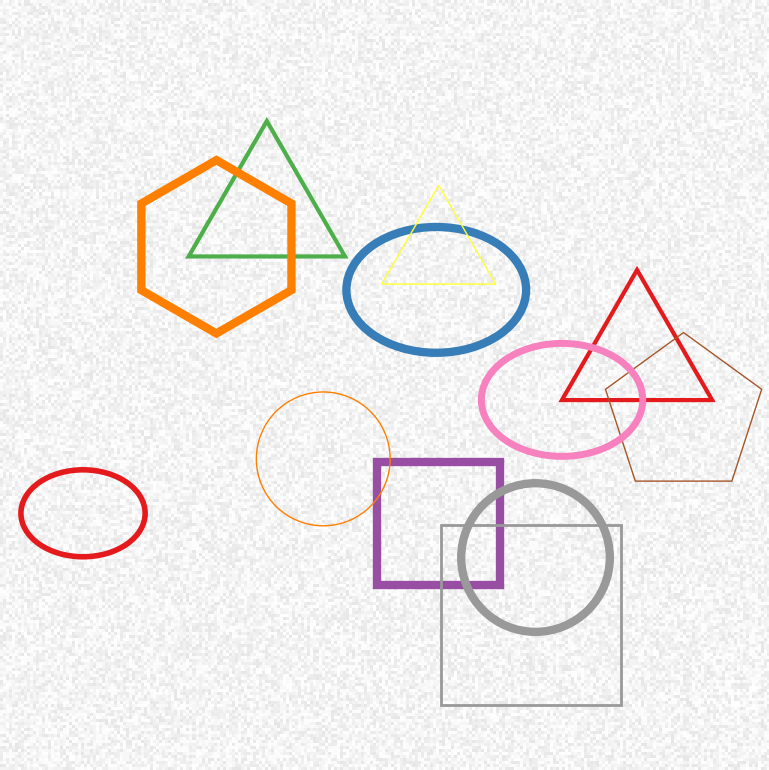[{"shape": "triangle", "thickness": 1.5, "radius": 0.56, "center": [0.827, 0.537]}, {"shape": "oval", "thickness": 2, "radius": 0.4, "center": [0.108, 0.333]}, {"shape": "oval", "thickness": 3, "radius": 0.58, "center": [0.567, 0.624]}, {"shape": "triangle", "thickness": 1.5, "radius": 0.59, "center": [0.347, 0.726]}, {"shape": "square", "thickness": 3, "radius": 0.4, "center": [0.569, 0.32]}, {"shape": "hexagon", "thickness": 3, "radius": 0.56, "center": [0.281, 0.679]}, {"shape": "circle", "thickness": 0.5, "radius": 0.43, "center": [0.42, 0.404]}, {"shape": "triangle", "thickness": 0.5, "radius": 0.43, "center": [0.57, 0.674]}, {"shape": "pentagon", "thickness": 0.5, "radius": 0.53, "center": [0.888, 0.461]}, {"shape": "oval", "thickness": 2.5, "radius": 0.52, "center": [0.73, 0.481]}, {"shape": "square", "thickness": 1, "radius": 0.59, "center": [0.689, 0.201]}, {"shape": "circle", "thickness": 3, "radius": 0.48, "center": [0.695, 0.276]}]